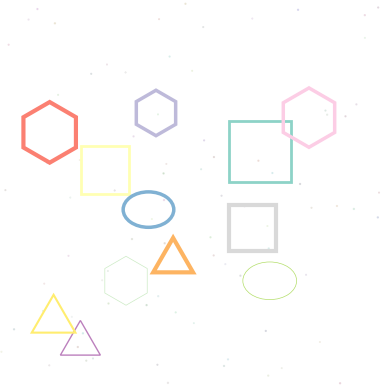[{"shape": "square", "thickness": 2, "radius": 0.4, "center": [0.675, 0.607]}, {"shape": "square", "thickness": 2, "radius": 0.31, "center": [0.273, 0.56]}, {"shape": "hexagon", "thickness": 2.5, "radius": 0.29, "center": [0.405, 0.707]}, {"shape": "hexagon", "thickness": 3, "radius": 0.39, "center": [0.129, 0.656]}, {"shape": "oval", "thickness": 2.5, "radius": 0.33, "center": [0.386, 0.456]}, {"shape": "triangle", "thickness": 3, "radius": 0.3, "center": [0.45, 0.322]}, {"shape": "oval", "thickness": 0.5, "radius": 0.35, "center": [0.701, 0.271]}, {"shape": "hexagon", "thickness": 2.5, "radius": 0.39, "center": [0.803, 0.695]}, {"shape": "square", "thickness": 3, "radius": 0.3, "center": [0.656, 0.408]}, {"shape": "triangle", "thickness": 1, "radius": 0.3, "center": [0.209, 0.108]}, {"shape": "hexagon", "thickness": 0.5, "radius": 0.32, "center": [0.327, 0.271]}, {"shape": "triangle", "thickness": 1.5, "radius": 0.33, "center": [0.139, 0.169]}]